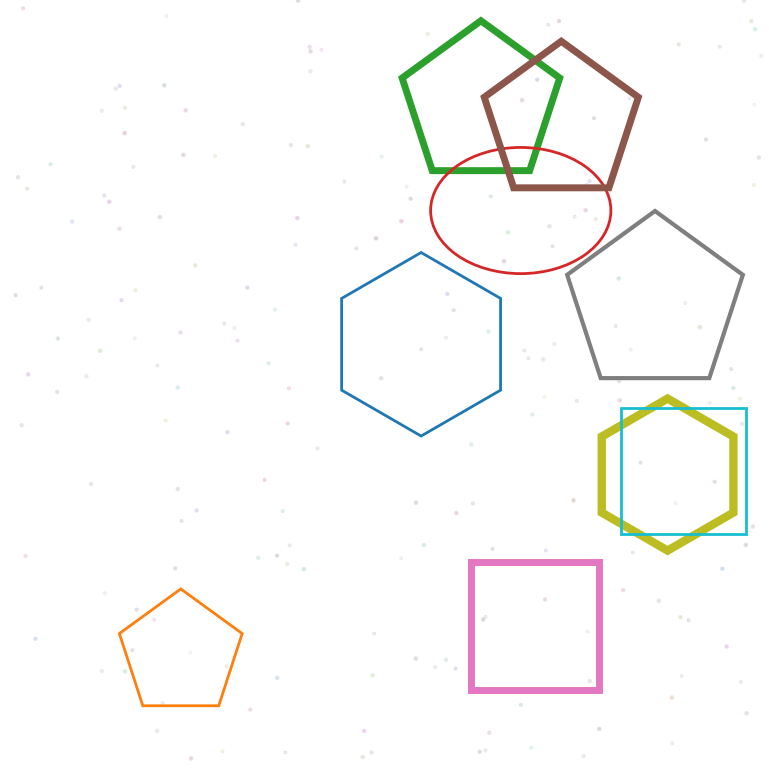[{"shape": "hexagon", "thickness": 1, "radius": 0.6, "center": [0.547, 0.553]}, {"shape": "pentagon", "thickness": 1, "radius": 0.42, "center": [0.235, 0.151]}, {"shape": "pentagon", "thickness": 2.5, "radius": 0.54, "center": [0.625, 0.865]}, {"shape": "oval", "thickness": 1, "radius": 0.59, "center": [0.676, 0.727]}, {"shape": "pentagon", "thickness": 2.5, "radius": 0.53, "center": [0.729, 0.841]}, {"shape": "square", "thickness": 2.5, "radius": 0.41, "center": [0.695, 0.187]}, {"shape": "pentagon", "thickness": 1.5, "radius": 0.6, "center": [0.851, 0.606]}, {"shape": "hexagon", "thickness": 3, "radius": 0.49, "center": [0.867, 0.384]}, {"shape": "square", "thickness": 1, "radius": 0.41, "center": [0.888, 0.389]}]